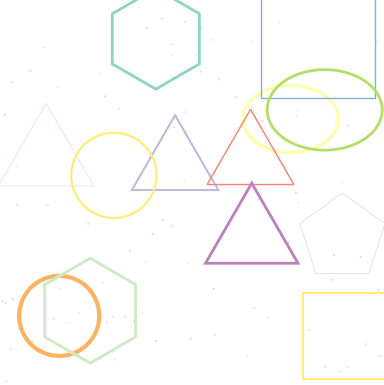[{"shape": "hexagon", "thickness": 2, "radius": 0.65, "center": [0.405, 0.899]}, {"shape": "oval", "thickness": 2.5, "radius": 0.62, "center": [0.754, 0.691]}, {"shape": "triangle", "thickness": 1.5, "radius": 0.65, "center": [0.455, 0.571]}, {"shape": "triangle", "thickness": 1, "radius": 0.65, "center": [0.651, 0.586]}, {"shape": "square", "thickness": 1, "radius": 0.74, "center": [0.827, 0.893]}, {"shape": "circle", "thickness": 3, "radius": 0.52, "center": [0.154, 0.18]}, {"shape": "oval", "thickness": 2, "radius": 0.75, "center": [0.843, 0.715]}, {"shape": "triangle", "thickness": 0.5, "radius": 0.72, "center": [0.12, 0.588]}, {"shape": "pentagon", "thickness": 0.5, "radius": 0.58, "center": [0.889, 0.383]}, {"shape": "triangle", "thickness": 2, "radius": 0.69, "center": [0.654, 0.386]}, {"shape": "hexagon", "thickness": 2, "radius": 0.68, "center": [0.234, 0.193]}, {"shape": "circle", "thickness": 1.5, "radius": 0.55, "center": [0.296, 0.545]}, {"shape": "square", "thickness": 1.5, "radius": 0.56, "center": [0.9, 0.127]}]